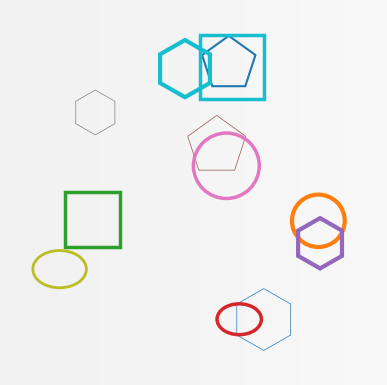[{"shape": "hexagon", "thickness": 0.5, "radius": 0.4, "center": [0.681, 0.17]}, {"shape": "pentagon", "thickness": 1.5, "radius": 0.36, "center": [0.59, 0.835]}, {"shape": "circle", "thickness": 3, "radius": 0.34, "center": [0.822, 0.426]}, {"shape": "square", "thickness": 2.5, "radius": 0.35, "center": [0.239, 0.43]}, {"shape": "oval", "thickness": 2.5, "radius": 0.29, "center": [0.617, 0.171]}, {"shape": "hexagon", "thickness": 3, "radius": 0.33, "center": [0.826, 0.368]}, {"shape": "pentagon", "thickness": 0.5, "radius": 0.39, "center": [0.559, 0.622]}, {"shape": "circle", "thickness": 2.5, "radius": 0.42, "center": [0.584, 0.569]}, {"shape": "hexagon", "thickness": 0.5, "radius": 0.29, "center": [0.246, 0.708]}, {"shape": "oval", "thickness": 2, "radius": 0.35, "center": [0.154, 0.301]}, {"shape": "square", "thickness": 2.5, "radius": 0.42, "center": [0.598, 0.826]}, {"shape": "hexagon", "thickness": 3, "radius": 0.37, "center": [0.477, 0.822]}]